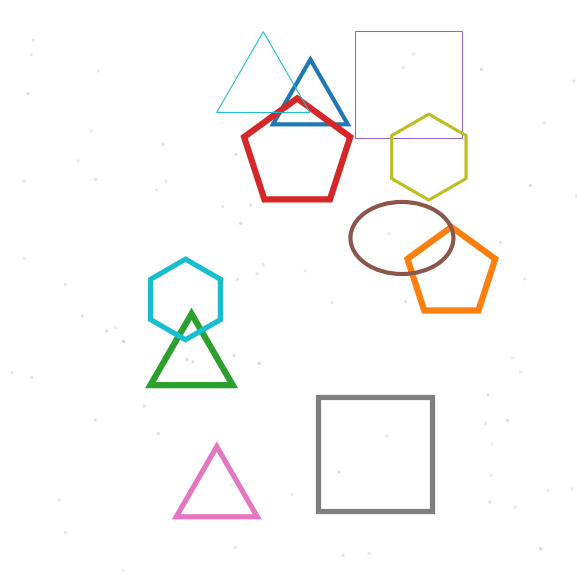[{"shape": "triangle", "thickness": 2, "radius": 0.37, "center": [0.537, 0.821]}, {"shape": "pentagon", "thickness": 3, "radius": 0.4, "center": [0.782, 0.526]}, {"shape": "triangle", "thickness": 3, "radius": 0.41, "center": [0.332, 0.373]}, {"shape": "pentagon", "thickness": 3, "radius": 0.48, "center": [0.515, 0.732]}, {"shape": "square", "thickness": 0.5, "radius": 0.46, "center": [0.707, 0.853]}, {"shape": "oval", "thickness": 2, "radius": 0.45, "center": [0.696, 0.587]}, {"shape": "triangle", "thickness": 2.5, "radius": 0.41, "center": [0.375, 0.145]}, {"shape": "square", "thickness": 2.5, "radius": 0.5, "center": [0.65, 0.213]}, {"shape": "hexagon", "thickness": 1.5, "radius": 0.37, "center": [0.743, 0.727]}, {"shape": "triangle", "thickness": 0.5, "radius": 0.47, "center": [0.456, 0.851]}, {"shape": "hexagon", "thickness": 2.5, "radius": 0.35, "center": [0.321, 0.481]}]